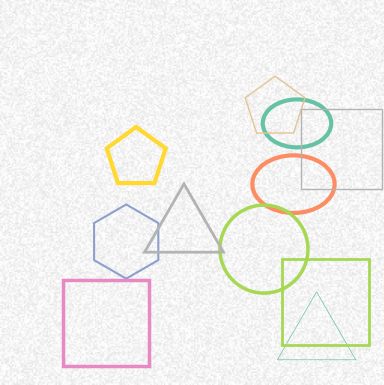[{"shape": "oval", "thickness": 3, "radius": 0.44, "center": [0.771, 0.68]}, {"shape": "triangle", "thickness": 0.5, "radius": 0.59, "center": [0.822, 0.124]}, {"shape": "oval", "thickness": 3, "radius": 0.53, "center": [0.762, 0.522]}, {"shape": "hexagon", "thickness": 1.5, "radius": 0.48, "center": [0.328, 0.373]}, {"shape": "square", "thickness": 2.5, "radius": 0.56, "center": [0.274, 0.162]}, {"shape": "circle", "thickness": 2.5, "radius": 0.57, "center": [0.686, 0.353]}, {"shape": "square", "thickness": 2, "radius": 0.56, "center": [0.845, 0.216]}, {"shape": "pentagon", "thickness": 3, "radius": 0.4, "center": [0.354, 0.59]}, {"shape": "pentagon", "thickness": 1, "radius": 0.41, "center": [0.715, 0.721]}, {"shape": "square", "thickness": 1, "radius": 0.52, "center": [0.887, 0.613]}, {"shape": "triangle", "thickness": 2, "radius": 0.59, "center": [0.478, 0.404]}]